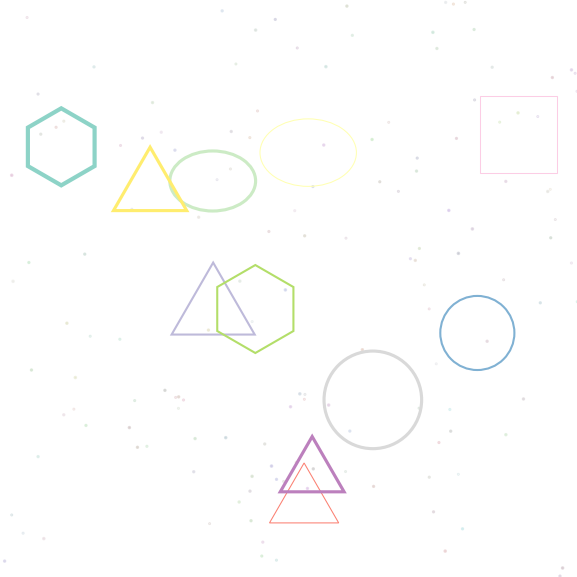[{"shape": "hexagon", "thickness": 2, "radius": 0.33, "center": [0.106, 0.745]}, {"shape": "oval", "thickness": 0.5, "radius": 0.42, "center": [0.534, 0.735]}, {"shape": "triangle", "thickness": 1, "radius": 0.42, "center": [0.369, 0.461]}, {"shape": "triangle", "thickness": 0.5, "radius": 0.35, "center": [0.527, 0.128]}, {"shape": "circle", "thickness": 1, "radius": 0.32, "center": [0.827, 0.423]}, {"shape": "hexagon", "thickness": 1, "radius": 0.38, "center": [0.442, 0.464]}, {"shape": "square", "thickness": 0.5, "radius": 0.33, "center": [0.898, 0.767]}, {"shape": "circle", "thickness": 1.5, "radius": 0.42, "center": [0.646, 0.307]}, {"shape": "triangle", "thickness": 1.5, "radius": 0.32, "center": [0.541, 0.179]}, {"shape": "oval", "thickness": 1.5, "radius": 0.37, "center": [0.368, 0.686]}, {"shape": "triangle", "thickness": 1.5, "radius": 0.37, "center": [0.26, 0.671]}]